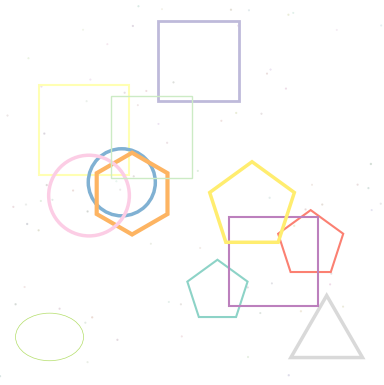[{"shape": "pentagon", "thickness": 1.5, "radius": 0.41, "center": [0.565, 0.243]}, {"shape": "square", "thickness": 1.5, "radius": 0.58, "center": [0.218, 0.661]}, {"shape": "square", "thickness": 2, "radius": 0.52, "center": [0.515, 0.842]}, {"shape": "pentagon", "thickness": 1.5, "radius": 0.44, "center": [0.807, 0.365]}, {"shape": "circle", "thickness": 2.5, "radius": 0.44, "center": [0.316, 0.526]}, {"shape": "hexagon", "thickness": 3, "radius": 0.53, "center": [0.343, 0.497]}, {"shape": "oval", "thickness": 0.5, "radius": 0.44, "center": [0.129, 0.125]}, {"shape": "circle", "thickness": 2.5, "radius": 0.52, "center": [0.231, 0.492]}, {"shape": "triangle", "thickness": 2.5, "radius": 0.54, "center": [0.849, 0.125]}, {"shape": "square", "thickness": 1.5, "radius": 0.58, "center": [0.71, 0.321]}, {"shape": "square", "thickness": 1, "radius": 0.53, "center": [0.393, 0.644]}, {"shape": "pentagon", "thickness": 2.5, "radius": 0.58, "center": [0.655, 0.464]}]